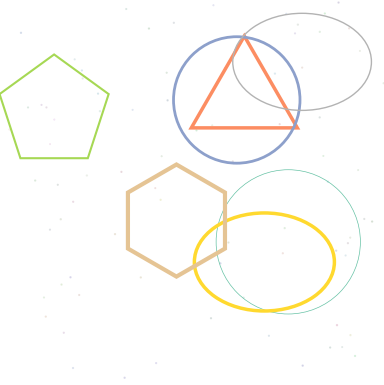[{"shape": "circle", "thickness": 0.5, "radius": 0.94, "center": [0.749, 0.372]}, {"shape": "triangle", "thickness": 2.5, "radius": 0.79, "center": [0.635, 0.747]}, {"shape": "circle", "thickness": 2, "radius": 0.82, "center": [0.615, 0.74]}, {"shape": "pentagon", "thickness": 1.5, "radius": 0.74, "center": [0.141, 0.71]}, {"shape": "oval", "thickness": 2.5, "radius": 0.91, "center": [0.687, 0.32]}, {"shape": "hexagon", "thickness": 3, "radius": 0.73, "center": [0.458, 0.427]}, {"shape": "oval", "thickness": 1, "radius": 0.9, "center": [0.785, 0.839]}]